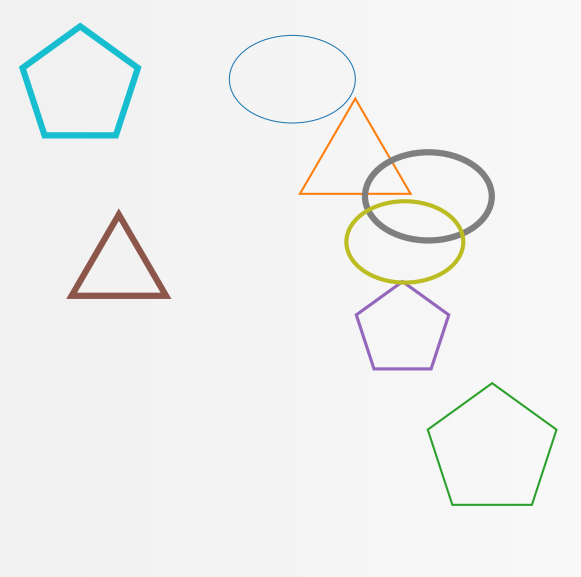[{"shape": "oval", "thickness": 0.5, "radius": 0.54, "center": [0.503, 0.862]}, {"shape": "triangle", "thickness": 1, "radius": 0.55, "center": [0.611, 0.718]}, {"shape": "pentagon", "thickness": 1, "radius": 0.58, "center": [0.847, 0.219]}, {"shape": "pentagon", "thickness": 1.5, "radius": 0.42, "center": [0.693, 0.428]}, {"shape": "triangle", "thickness": 3, "radius": 0.47, "center": [0.204, 0.534]}, {"shape": "oval", "thickness": 3, "radius": 0.55, "center": [0.737, 0.659]}, {"shape": "oval", "thickness": 2, "radius": 0.5, "center": [0.696, 0.58]}, {"shape": "pentagon", "thickness": 3, "radius": 0.52, "center": [0.138, 0.849]}]